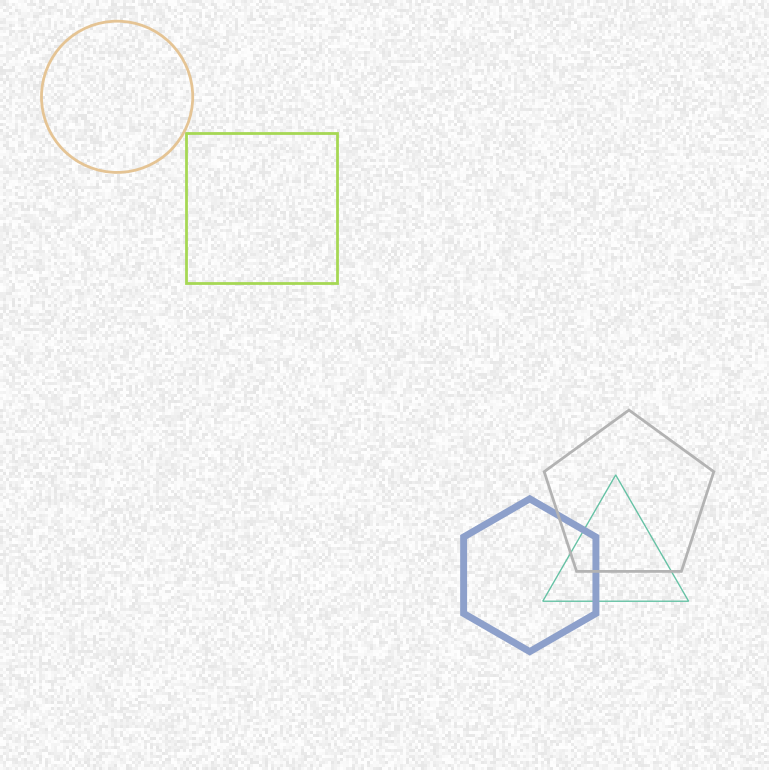[{"shape": "triangle", "thickness": 0.5, "radius": 0.55, "center": [0.8, 0.274]}, {"shape": "hexagon", "thickness": 2.5, "radius": 0.5, "center": [0.688, 0.253]}, {"shape": "square", "thickness": 1, "radius": 0.49, "center": [0.34, 0.73]}, {"shape": "circle", "thickness": 1, "radius": 0.49, "center": [0.152, 0.874]}, {"shape": "pentagon", "thickness": 1, "radius": 0.58, "center": [0.817, 0.352]}]